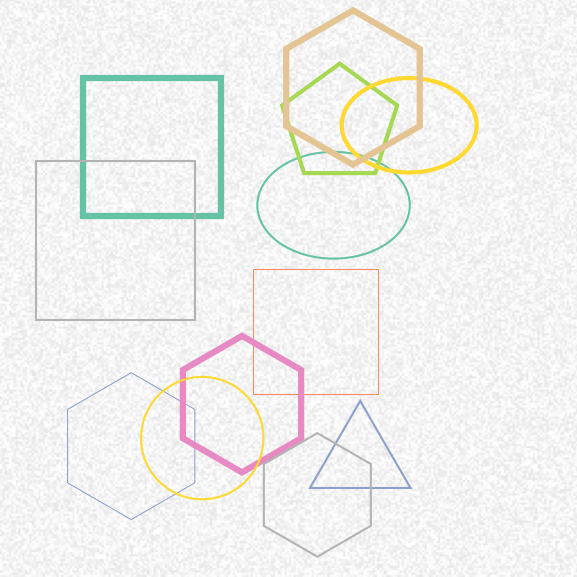[{"shape": "square", "thickness": 3, "radius": 0.6, "center": [0.263, 0.745]}, {"shape": "oval", "thickness": 1, "radius": 0.66, "center": [0.578, 0.644]}, {"shape": "square", "thickness": 0.5, "radius": 0.54, "center": [0.547, 0.425]}, {"shape": "triangle", "thickness": 1, "radius": 0.5, "center": [0.624, 0.204]}, {"shape": "hexagon", "thickness": 0.5, "radius": 0.64, "center": [0.227, 0.227]}, {"shape": "hexagon", "thickness": 3, "radius": 0.59, "center": [0.419, 0.299]}, {"shape": "pentagon", "thickness": 2, "radius": 0.52, "center": [0.588, 0.784]}, {"shape": "circle", "thickness": 1, "radius": 0.53, "center": [0.35, 0.241]}, {"shape": "oval", "thickness": 2, "radius": 0.58, "center": [0.709, 0.782]}, {"shape": "hexagon", "thickness": 3, "radius": 0.67, "center": [0.611, 0.848]}, {"shape": "hexagon", "thickness": 1, "radius": 0.53, "center": [0.55, 0.142]}, {"shape": "square", "thickness": 1, "radius": 0.69, "center": [0.2, 0.583]}]